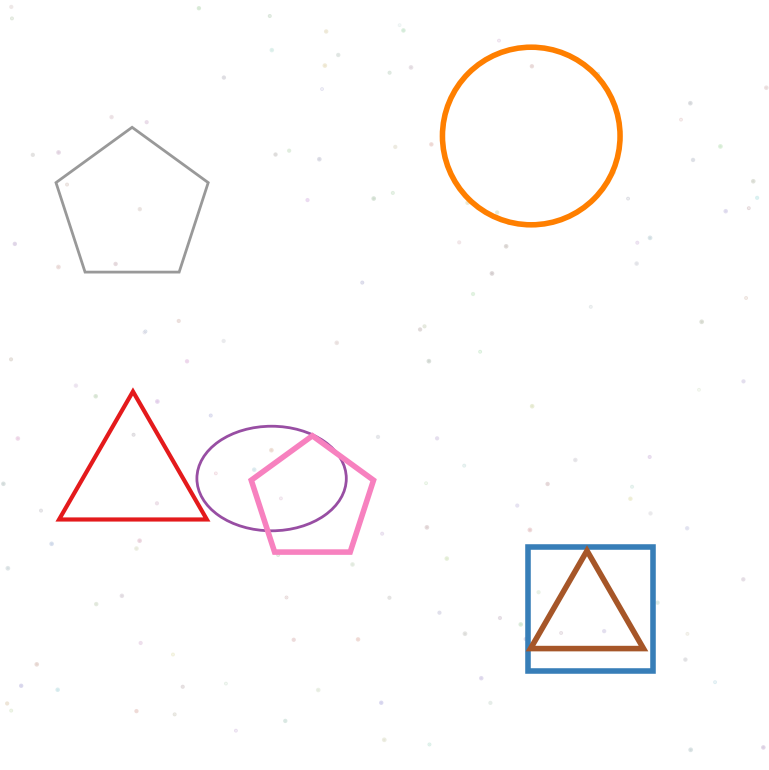[{"shape": "triangle", "thickness": 1.5, "radius": 0.55, "center": [0.173, 0.381]}, {"shape": "square", "thickness": 2, "radius": 0.4, "center": [0.767, 0.209]}, {"shape": "oval", "thickness": 1, "radius": 0.49, "center": [0.353, 0.379]}, {"shape": "circle", "thickness": 2, "radius": 0.58, "center": [0.69, 0.823]}, {"shape": "triangle", "thickness": 2, "radius": 0.42, "center": [0.762, 0.2]}, {"shape": "pentagon", "thickness": 2, "radius": 0.42, "center": [0.406, 0.351]}, {"shape": "pentagon", "thickness": 1, "radius": 0.52, "center": [0.172, 0.731]}]